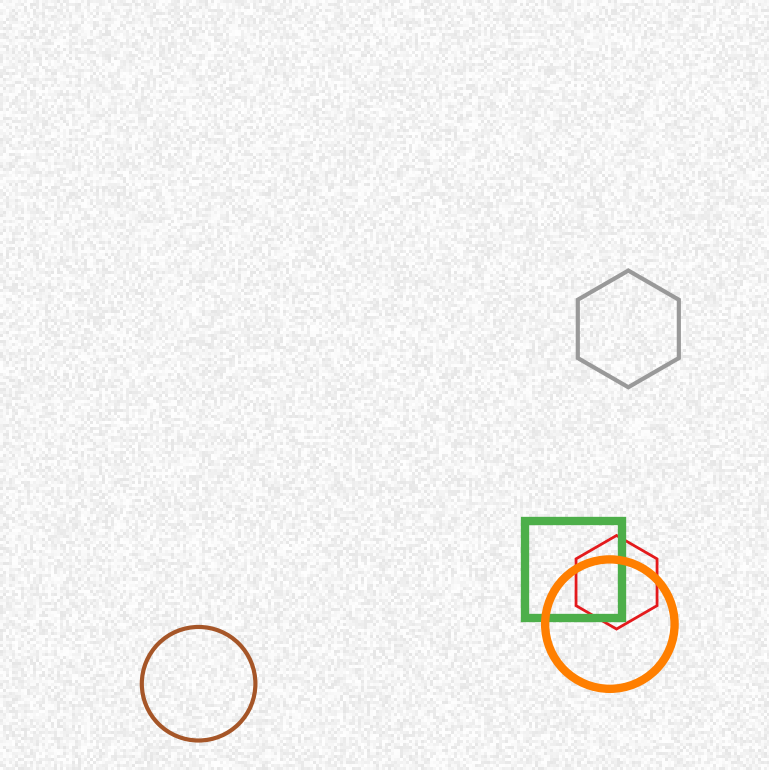[{"shape": "hexagon", "thickness": 1, "radius": 0.3, "center": [0.801, 0.244]}, {"shape": "square", "thickness": 3, "radius": 0.32, "center": [0.744, 0.26]}, {"shape": "circle", "thickness": 3, "radius": 0.42, "center": [0.792, 0.189]}, {"shape": "circle", "thickness": 1.5, "radius": 0.37, "center": [0.258, 0.112]}, {"shape": "hexagon", "thickness": 1.5, "radius": 0.38, "center": [0.816, 0.573]}]